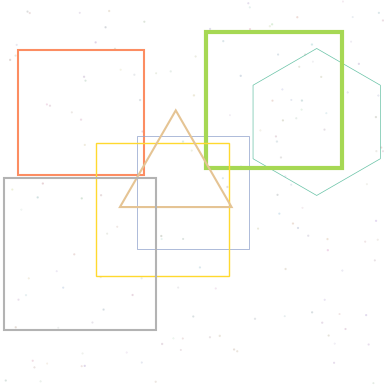[{"shape": "hexagon", "thickness": 0.5, "radius": 0.95, "center": [0.823, 0.683]}, {"shape": "square", "thickness": 1.5, "radius": 0.82, "center": [0.211, 0.708]}, {"shape": "square", "thickness": 0.5, "radius": 0.73, "center": [0.501, 0.5]}, {"shape": "square", "thickness": 3, "radius": 0.88, "center": [0.711, 0.739]}, {"shape": "square", "thickness": 1, "radius": 0.87, "center": [0.423, 0.456]}, {"shape": "triangle", "thickness": 1.5, "radius": 0.84, "center": [0.457, 0.546]}, {"shape": "square", "thickness": 1.5, "radius": 0.99, "center": [0.207, 0.34]}]